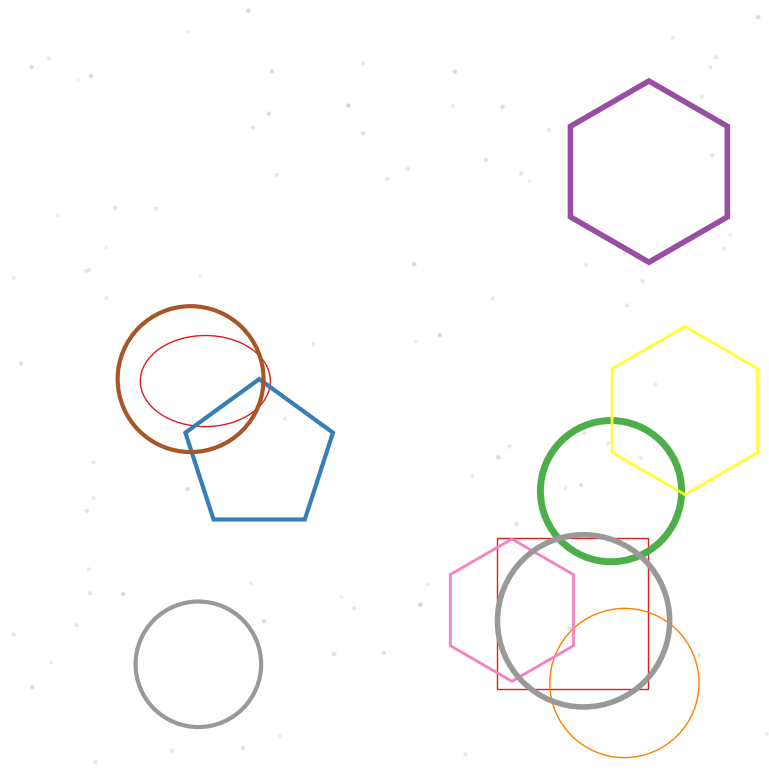[{"shape": "square", "thickness": 0.5, "radius": 0.49, "center": [0.743, 0.203]}, {"shape": "oval", "thickness": 0.5, "radius": 0.42, "center": [0.267, 0.505]}, {"shape": "pentagon", "thickness": 1.5, "radius": 0.5, "center": [0.337, 0.407]}, {"shape": "circle", "thickness": 2.5, "radius": 0.46, "center": [0.794, 0.362]}, {"shape": "hexagon", "thickness": 2, "radius": 0.59, "center": [0.843, 0.777]}, {"shape": "circle", "thickness": 0.5, "radius": 0.48, "center": [0.811, 0.113]}, {"shape": "hexagon", "thickness": 1, "radius": 0.55, "center": [0.889, 0.467]}, {"shape": "circle", "thickness": 1.5, "radius": 0.47, "center": [0.248, 0.508]}, {"shape": "hexagon", "thickness": 1, "radius": 0.46, "center": [0.665, 0.208]}, {"shape": "circle", "thickness": 1.5, "radius": 0.41, "center": [0.258, 0.137]}, {"shape": "circle", "thickness": 2, "radius": 0.56, "center": [0.758, 0.194]}]